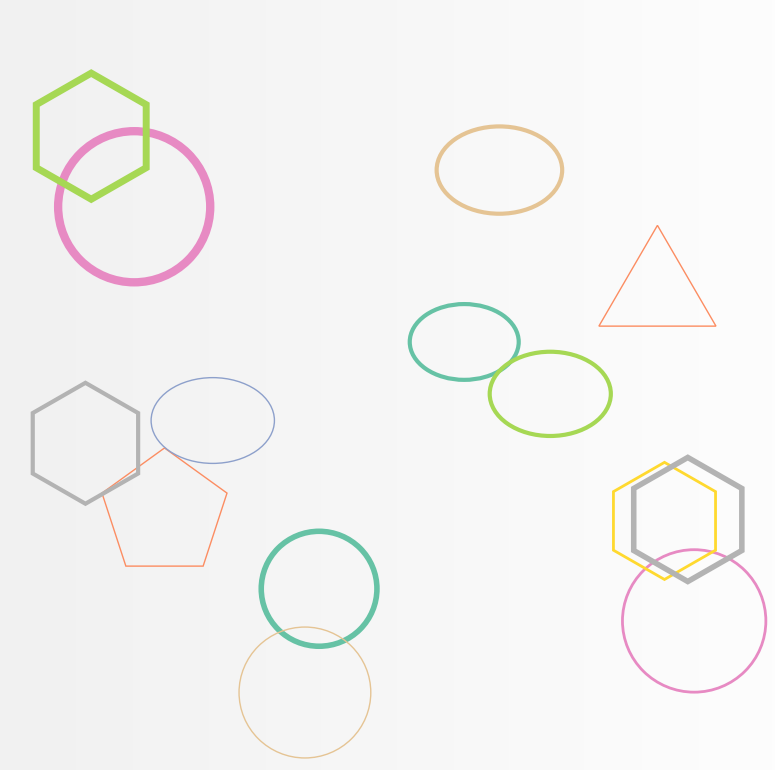[{"shape": "circle", "thickness": 2, "radius": 0.37, "center": [0.412, 0.235]}, {"shape": "oval", "thickness": 1.5, "radius": 0.35, "center": [0.599, 0.556]}, {"shape": "triangle", "thickness": 0.5, "radius": 0.44, "center": [0.848, 0.62]}, {"shape": "pentagon", "thickness": 0.5, "radius": 0.42, "center": [0.212, 0.333]}, {"shape": "oval", "thickness": 0.5, "radius": 0.4, "center": [0.275, 0.454]}, {"shape": "circle", "thickness": 1, "radius": 0.46, "center": [0.896, 0.194]}, {"shape": "circle", "thickness": 3, "radius": 0.49, "center": [0.173, 0.731]}, {"shape": "hexagon", "thickness": 2.5, "radius": 0.41, "center": [0.118, 0.823]}, {"shape": "oval", "thickness": 1.5, "radius": 0.39, "center": [0.71, 0.488]}, {"shape": "hexagon", "thickness": 1, "radius": 0.38, "center": [0.857, 0.323]}, {"shape": "circle", "thickness": 0.5, "radius": 0.43, "center": [0.393, 0.101]}, {"shape": "oval", "thickness": 1.5, "radius": 0.41, "center": [0.644, 0.779]}, {"shape": "hexagon", "thickness": 2, "radius": 0.4, "center": [0.887, 0.325]}, {"shape": "hexagon", "thickness": 1.5, "radius": 0.39, "center": [0.11, 0.424]}]